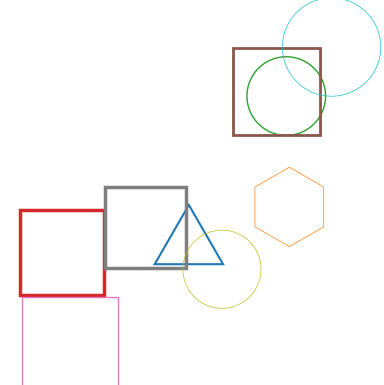[{"shape": "triangle", "thickness": 1.5, "radius": 0.51, "center": [0.491, 0.365]}, {"shape": "hexagon", "thickness": 0.5, "radius": 0.52, "center": [0.751, 0.463]}, {"shape": "circle", "thickness": 1, "radius": 0.51, "center": [0.744, 0.75]}, {"shape": "square", "thickness": 2.5, "radius": 0.55, "center": [0.161, 0.344]}, {"shape": "square", "thickness": 2, "radius": 0.56, "center": [0.718, 0.763]}, {"shape": "square", "thickness": 1, "radius": 0.62, "center": [0.183, 0.103]}, {"shape": "square", "thickness": 2.5, "radius": 0.52, "center": [0.379, 0.408]}, {"shape": "circle", "thickness": 0.5, "radius": 0.51, "center": [0.577, 0.301]}, {"shape": "circle", "thickness": 0.5, "radius": 0.64, "center": [0.861, 0.878]}]